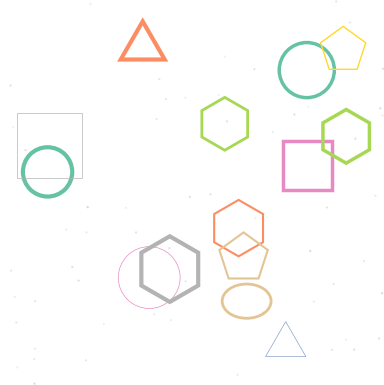[{"shape": "circle", "thickness": 3, "radius": 0.32, "center": [0.124, 0.554]}, {"shape": "circle", "thickness": 2.5, "radius": 0.36, "center": [0.797, 0.818]}, {"shape": "triangle", "thickness": 3, "radius": 0.33, "center": [0.371, 0.878]}, {"shape": "hexagon", "thickness": 1.5, "radius": 0.37, "center": [0.62, 0.407]}, {"shape": "triangle", "thickness": 0.5, "radius": 0.3, "center": [0.742, 0.104]}, {"shape": "square", "thickness": 2.5, "radius": 0.32, "center": [0.798, 0.571]}, {"shape": "circle", "thickness": 0.5, "radius": 0.4, "center": [0.388, 0.279]}, {"shape": "hexagon", "thickness": 2.5, "radius": 0.35, "center": [0.899, 0.646]}, {"shape": "hexagon", "thickness": 2, "radius": 0.34, "center": [0.584, 0.678]}, {"shape": "pentagon", "thickness": 1, "radius": 0.31, "center": [0.891, 0.87]}, {"shape": "pentagon", "thickness": 1.5, "radius": 0.33, "center": [0.633, 0.33]}, {"shape": "oval", "thickness": 2, "radius": 0.32, "center": [0.641, 0.218]}, {"shape": "hexagon", "thickness": 3, "radius": 0.43, "center": [0.441, 0.301]}, {"shape": "square", "thickness": 0.5, "radius": 0.42, "center": [0.129, 0.623]}]